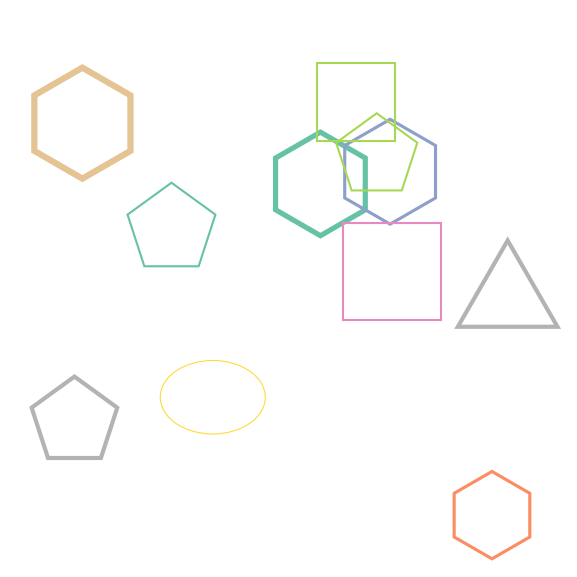[{"shape": "hexagon", "thickness": 2.5, "radius": 0.45, "center": [0.555, 0.681]}, {"shape": "pentagon", "thickness": 1, "radius": 0.4, "center": [0.297, 0.603]}, {"shape": "hexagon", "thickness": 1.5, "radius": 0.38, "center": [0.852, 0.107]}, {"shape": "hexagon", "thickness": 1.5, "radius": 0.45, "center": [0.676, 0.702]}, {"shape": "square", "thickness": 1, "radius": 0.42, "center": [0.679, 0.529]}, {"shape": "pentagon", "thickness": 1, "radius": 0.37, "center": [0.652, 0.729]}, {"shape": "square", "thickness": 1, "radius": 0.34, "center": [0.617, 0.823]}, {"shape": "oval", "thickness": 0.5, "radius": 0.45, "center": [0.368, 0.311]}, {"shape": "hexagon", "thickness": 3, "radius": 0.48, "center": [0.143, 0.786]}, {"shape": "triangle", "thickness": 2, "radius": 0.5, "center": [0.879, 0.483]}, {"shape": "pentagon", "thickness": 2, "radius": 0.39, "center": [0.129, 0.269]}]